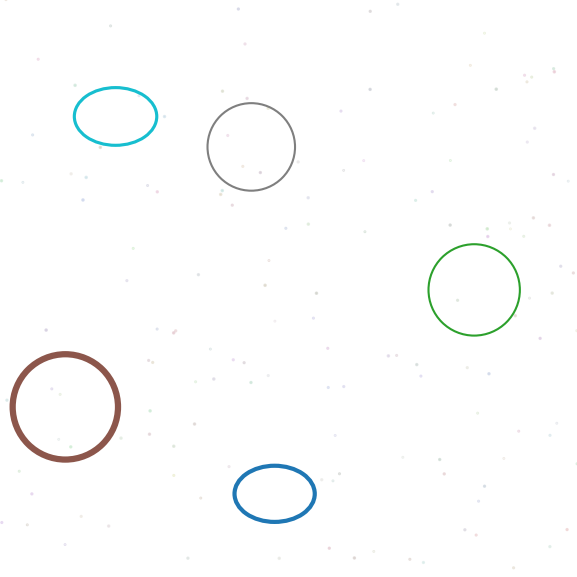[{"shape": "oval", "thickness": 2, "radius": 0.35, "center": [0.476, 0.144]}, {"shape": "circle", "thickness": 1, "radius": 0.4, "center": [0.821, 0.497]}, {"shape": "circle", "thickness": 3, "radius": 0.46, "center": [0.113, 0.295]}, {"shape": "circle", "thickness": 1, "radius": 0.38, "center": [0.435, 0.745]}, {"shape": "oval", "thickness": 1.5, "radius": 0.36, "center": [0.2, 0.797]}]